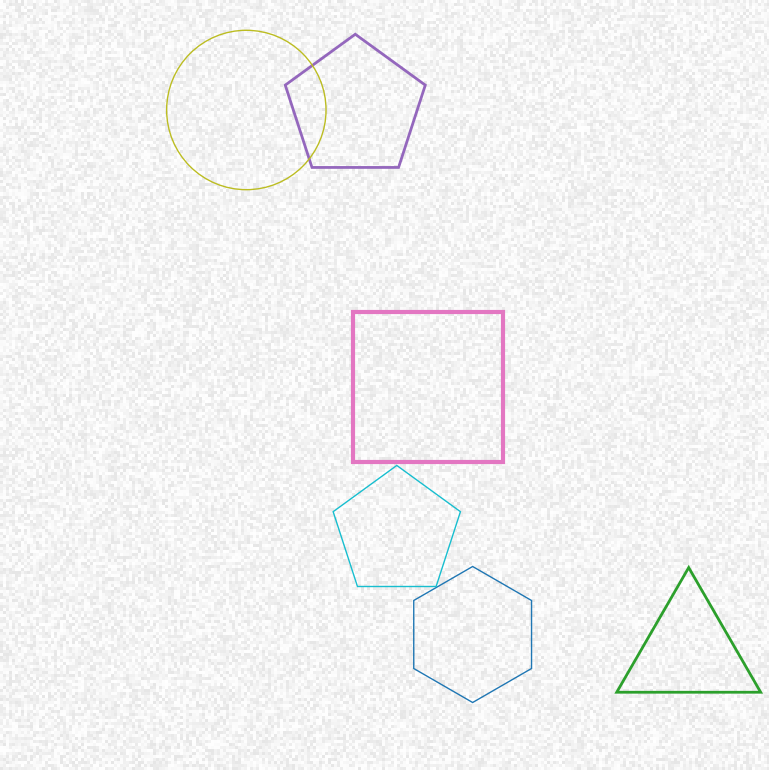[{"shape": "hexagon", "thickness": 0.5, "radius": 0.44, "center": [0.614, 0.176]}, {"shape": "triangle", "thickness": 1, "radius": 0.54, "center": [0.894, 0.155]}, {"shape": "pentagon", "thickness": 1, "radius": 0.48, "center": [0.461, 0.86]}, {"shape": "square", "thickness": 1.5, "radius": 0.49, "center": [0.556, 0.498]}, {"shape": "circle", "thickness": 0.5, "radius": 0.52, "center": [0.32, 0.857]}, {"shape": "pentagon", "thickness": 0.5, "radius": 0.43, "center": [0.515, 0.309]}]